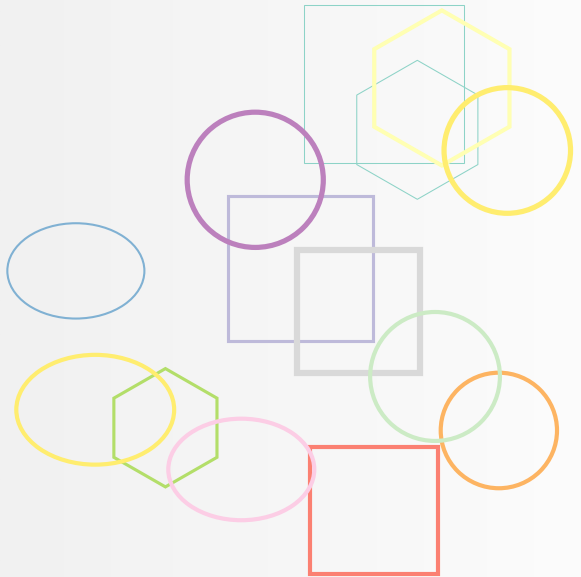[{"shape": "square", "thickness": 0.5, "radius": 0.69, "center": [0.66, 0.854]}, {"shape": "hexagon", "thickness": 0.5, "radius": 0.6, "center": [0.718, 0.774]}, {"shape": "hexagon", "thickness": 2, "radius": 0.67, "center": [0.76, 0.847]}, {"shape": "square", "thickness": 1.5, "radius": 0.62, "center": [0.517, 0.534]}, {"shape": "square", "thickness": 2, "radius": 0.55, "center": [0.643, 0.116]}, {"shape": "oval", "thickness": 1, "radius": 0.59, "center": [0.131, 0.53]}, {"shape": "circle", "thickness": 2, "radius": 0.5, "center": [0.858, 0.254]}, {"shape": "hexagon", "thickness": 1.5, "radius": 0.51, "center": [0.285, 0.258]}, {"shape": "oval", "thickness": 2, "radius": 0.63, "center": [0.415, 0.186]}, {"shape": "square", "thickness": 3, "radius": 0.53, "center": [0.617, 0.46]}, {"shape": "circle", "thickness": 2.5, "radius": 0.59, "center": [0.439, 0.688]}, {"shape": "circle", "thickness": 2, "radius": 0.56, "center": [0.748, 0.347]}, {"shape": "oval", "thickness": 2, "radius": 0.68, "center": [0.164, 0.29]}, {"shape": "circle", "thickness": 2.5, "radius": 0.54, "center": [0.873, 0.739]}]